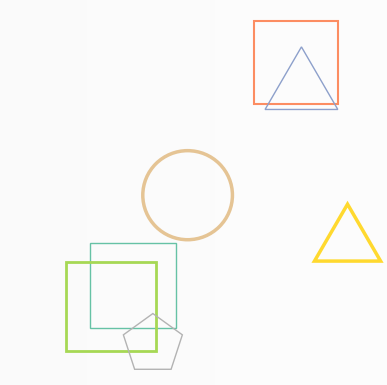[{"shape": "square", "thickness": 1, "radius": 0.55, "center": [0.343, 0.259]}, {"shape": "square", "thickness": 1.5, "radius": 0.54, "center": [0.765, 0.838]}, {"shape": "triangle", "thickness": 1, "radius": 0.54, "center": [0.778, 0.77]}, {"shape": "square", "thickness": 2, "radius": 0.58, "center": [0.287, 0.205]}, {"shape": "triangle", "thickness": 2.5, "radius": 0.49, "center": [0.897, 0.371]}, {"shape": "circle", "thickness": 2.5, "radius": 0.58, "center": [0.484, 0.493]}, {"shape": "pentagon", "thickness": 1, "radius": 0.4, "center": [0.394, 0.106]}]